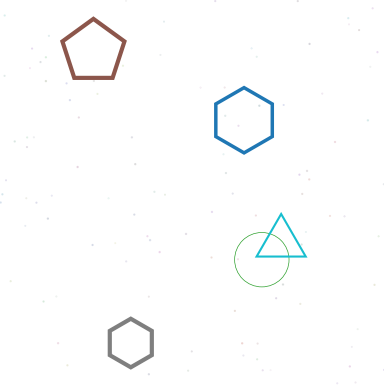[{"shape": "hexagon", "thickness": 2.5, "radius": 0.42, "center": [0.634, 0.688]}, {"shape": "circle", "thickness": 0.5, "radius": 0.35, "center": [0.68, 0.325]}, {"shape": "pentagon", "thickness": 3, "radius": 0.42, "center": [0.243, 0.866]}, {"shape": "hexagon", "thickness": 3, "radius": 0.32, "center": [0.34, 0.109]}, {"shape": "triangle", "thickness": 1.5, "radius": 0.37, "center": [0.73, 0.37]}]